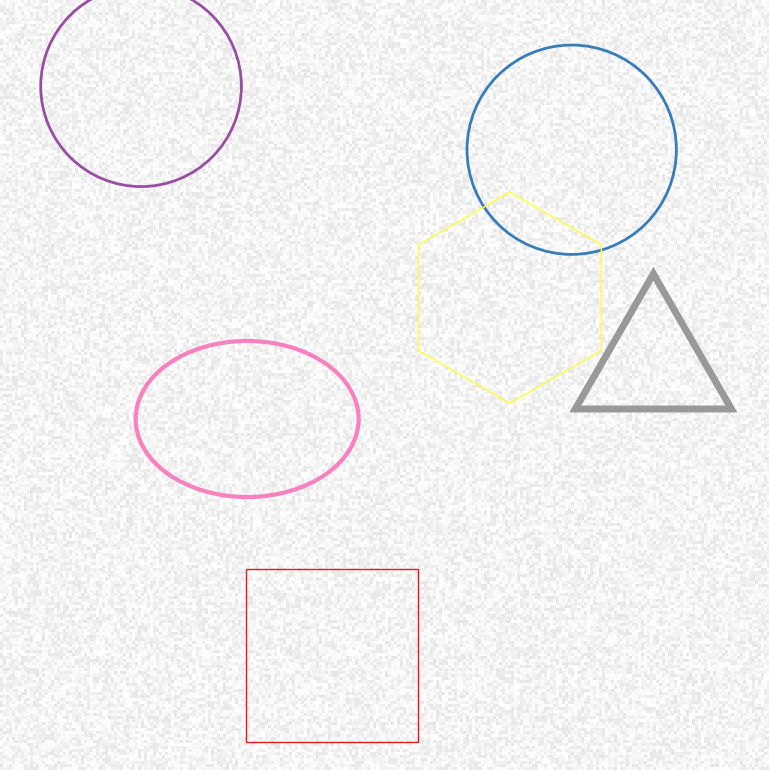[{"shape": "square", "thickness": 0.5, "radius": 0.56, "center": [0.431, 0.149]}, {"shape": "circle", "thickness": 1, "radius": 0.68, "center": [0.742, 0.806]}, {"shape": "circle", "thickness": 1, "radius": 0.65, "center": [0.183, 0.888]}, {"shape": "hexagon", "thickness": 0.5, "radius": 0.69, "center": [0.662, 0.613]}, {"shape": "oval", "thickness": 1.5, "radius": 0.72, "center": [0.321, 0.456]}, {"shape": "triangle", "thickness": 2.5, "radius": 0.59, "center": [0.849, 0.527]}]